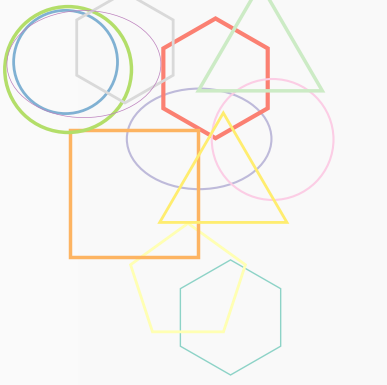[{"shape": "hexagon", "thickness": 1, "radius": 0.75, "center": [0.595, 0.175]}, {"shape": "pentagon", "thickness": 2, "radius": 0.78, "center": [0.485, 0.264]}, {"shape": "oval", "thickness": 1.5, "radius": 0.93, "center": [0.514, 0.639]}, {"shape": "hexagon", "thickness": 3, "radius": 0.78, "center": [0.556, 0.797]}, {"shape": "circle", "thickness": 2, "radius": 0.67, "center": [0.169, 0.839]}, {"shape": "square", "thickness": 2.5, "radius": 0.82, "center": [0.346, 0.497]}, {"shape": "circle", "thickness": 2.5, "radius": 0.82, "center": [0.176, 0.819]}, {"shape": "circle", "thickness": 1.5, "radius": 0.79, "center": [0.704, 0.638]}, {"shape": "hexagon", "thickness": 2, "radius": 0.72, "center": [0.322, 0.876]}, {"shape": "oval", "thickness": 0.5, "radius": 0.99, "center": [0.217, 0.834]}, {"shape": "triangle", "thickness": 2.5, "radius": 0.92, "center": [0.672, 0.856]}, {"shape": "triangle", "thickness": 2, "radius": 0.95, "center": [0.576, 0.517]}]